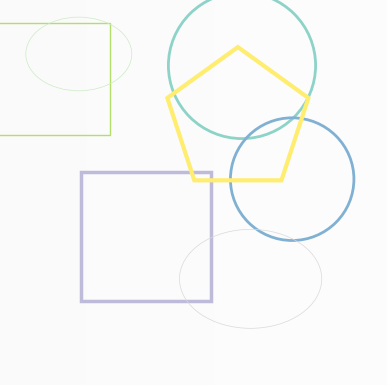[{"shape": "circle", "thickness": 2, "radius": 0.95, "center": [0.625, 0.83]}, {"shape": "square", "thickness": 2.5, "radius": 0.84, "center": [0.377, 0.386]}, {"shape": "circle", "thickness": 2, "radius": 0.8, "center": [0.754, 0.535]}, {"shape": "square", "thickness": 1, "radius": 0.73, "center": [0.138, 0.796]}, {"shape": "oval", "thickness": 0.5, "radius": 0.92, "center": [0.647, 0.276]}, {"shape": "oval", "thickness": 0.5, "radius": 0.68, "center": [0.203, 0.86]}, {"shape": "pentagon", "thickness": 3, "radius": 0.96, "center": [0.614, 0.686]}]